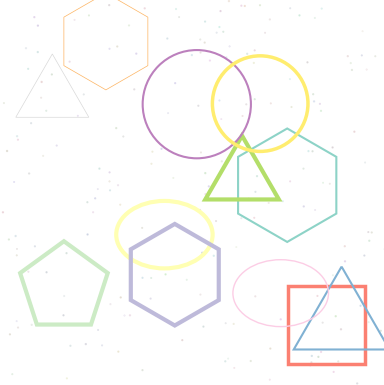[{"shape": "hexagon", "thickness": 1.5, "radius": 0.74, "center": [0.746, 0.519]}, {"shape": "oval", "thickness": 3, "radius": 0.63, "center": [0.427, 0.39]}, {"shape": "hexagon", "thickness": 3, "radius": 0.66, "center": [0.454, 0.286]}, {"shape": "square", "thickness": 2.5, "radius": 0.5, "center": [0.849, 0.156]}, {"shape": "triangle", "thickness": 1.5, "radius": 0.72, "center": [0.887, 0.164]}, {"shape": "hexagon", "thickness": 0.5, "radius": 0.63, "center": [0.275, 0.892]}, {"shape": "triangle", "thickness": 3, "radius": 0.55, "center": [0.629, 0.537]}, {"shape": "oval", "thickness": 1, "radius": 0.62, "center": [0.729, 0.239]}, {"shape": "triangle", "thickness": 0.5, "radius": 0.55, "center": [0.136, 0.75]}, {"shape": "circle", "thickness": 1.5, "radius": 0.7, "center": [0.511, 0.729]}, {"shape": "pentagon", "thickness": 3, "radius": 0.6, "center": [0.166, 0.254]}, {"shape": "circle", "thickness": 2.5, "radius": 0.62, "center": [0.676, 0.731]}]